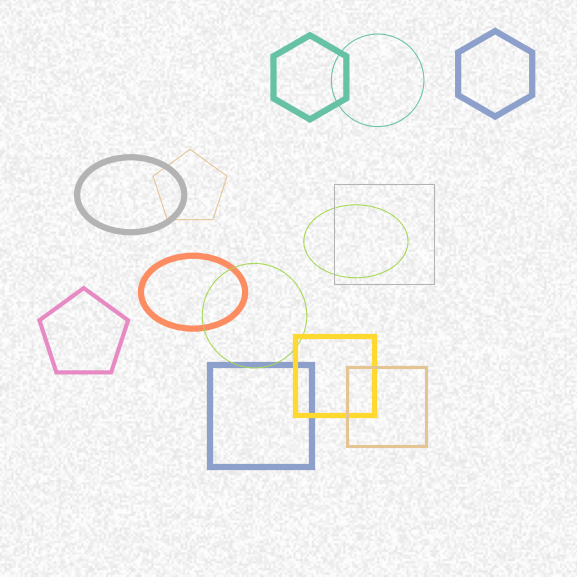[{"shape": "circle", "thickness": 0.5, "radius": 0.4, "center": [0.654, 0.86]}, {"shape": "hexagon", "thickness": 3, "radius": 0.36, "center": [0.537, 0.865]}, {"shape": "oval", "thickness": 3, "radius": 0.45, "center": [0.334, 0.493]}, {"shape": "hexagon", "thickness": 3, "radius": 0.37, "center": [0.857, 0.871]}, {"shape": "square", "thickness": 3, "radius": 0.44, "center": [0.451, 0.279]}, {"shape": "pentagon", "thickness": 2, "radius": 0.4, "center": [0.145, 0.42]}, {"shape": "oval", "thickness": 0.5, "radius": 0.45, "center": [0.616, 0.581]}, {"shape": "circle", "thickness": 0.5, "radius": 0.45, "center": [0.441, 0.453]}, {"shape": "square", "thickness": 2.5, "radius": 0.34, "center": [0.579, 0.349]}, {"shape": "square", "thickness": 1.5, "radius": 0.34, "center": [0.669, 0.296]}, {"shape": "pentagon", "thickness": 0.5, "radius": 0.34, "center": [0.329, 0.673]}, {"shape": "square", "thickness": 0.5, "radius": 0.43, "center": [0.665, 0.594]}, {"shape": "oval", "thickness": 3, "radius": 0.46, "center": [0.226, 0.662]}]